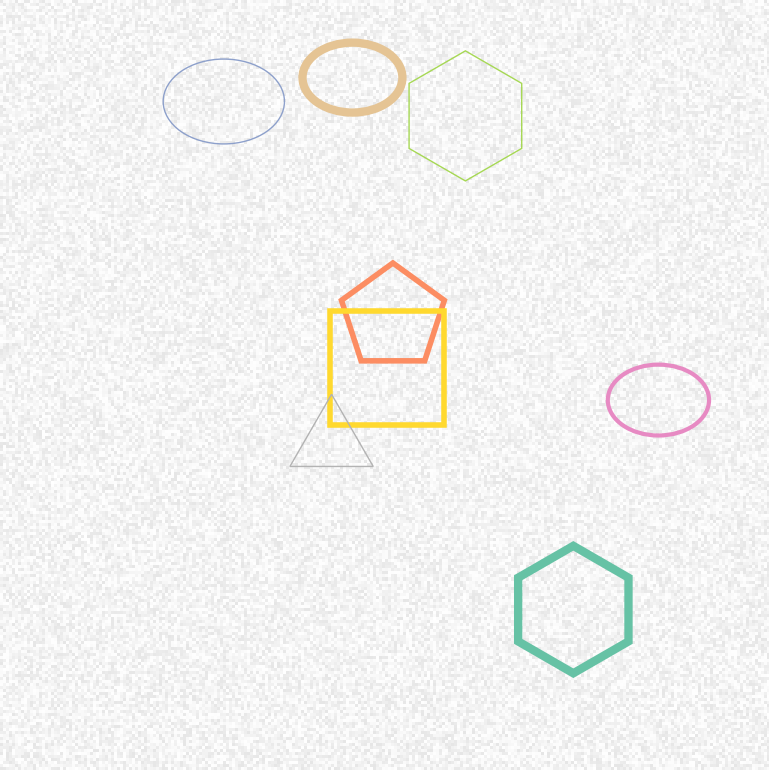[{"shape": "hexagon", "thickness": 3, "radius": 0.41, "center": [0.745, 0.208]}, {"shape": "pentagon", "thickness": 2, "radius": 0.35, "center": [0.51, 0.588]}, {"shape": "oval", "thickness": 0.5, "radius": 0.39, "center": [0.291, 0.868]}, {"shape": "oval", "thickness": 1.5, "radius": 0.33, "center": [0.855, 0.48]}, {"shape": "hexagon", "thickness": 0.5, "radius": 0.42, "center": [0.604, 0.849]}, {"shape": "square", "thickness": 2, "radius": 0.37, "center": [0.503, 0.522]}, {"shape": "oval", "thickness": 3, "radius": 0.32, "center": [0.458, 0.899]}, {"shape": "triangle", "thickness": 0.5, "radius": 0.31, "center": [0.431, 0.425]}]